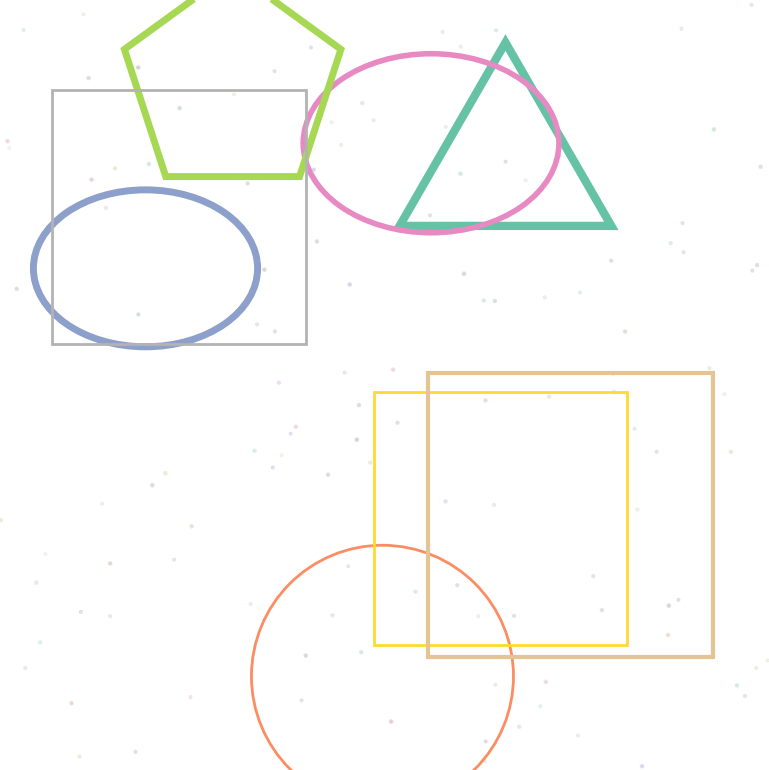[{"shape": "triangle", "thickness": 3, "radius": 0.79, "center": [0.656, 0.786]}, {"shape": "circle", "thickness": 1, "radius": 0.85, "center": [0.497, 0.122]}, {"shape": "oval", "thickness": 2.5, "radius": 0.73, "center": [0.189, 0.652]}, {"shape": "oval", "thickness": 2, "radius": 0.83, "center": [0.56, 0.814]}, {"shape": "pentagon", "thickness": 2.5, "radius": 0.74, "center": [0.302, 0.89]}, {"shape": "square", "thickness": 1, "radius": 0.82, "center": [0.65, 0.326]}, {"shape": "square", "thickness": 1.5, "radius": 0.92, "center": [0.741, 0.331]}, {"shape": "square", "thickness": 1, "radius": 0.82, "center": [0.232, 0.718]}]